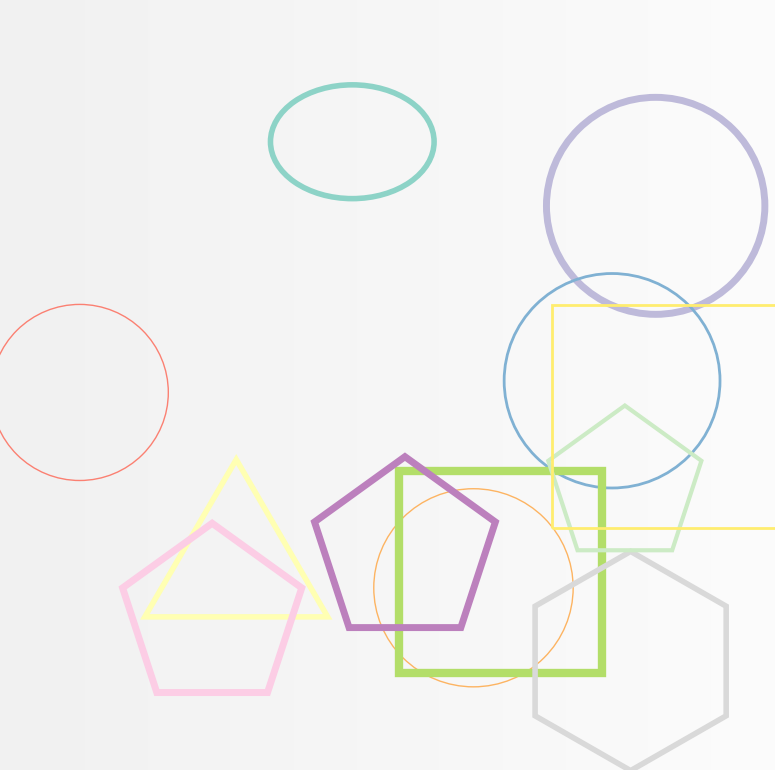[{"shape": "oval", "thickness": 2, "radius": 0.53, "center": [0.455, 0.816]}, {"shape": "triangle", "thickness": 2, "radius": 0.68, "center": [0.305, 0.267]}, {"shape": "circle", "thickness": 2.5, "radius": 0.7, "center": [0.846, 0.733]}, {"shape": "circle", "thickness": 0.5, "radius": 0.57, "center": [0.103, 0.49]}, {"shape": "circle", "thickness": 1, "radius": 0.7, "center": [0.79, 0.506]}, {"shape": "circle", "thickness": 0.5, "radius": 0.64, "center": [0.611, 0.237]}, {"shape": "square", "thickness": 3, "radius": 0.66, "center": [0.646, 0.257]}, {"shape": "pentagon", "thickness": 2.5, "radius": 0.61, "center": [0.274, 0.199]}, {"shape": "hexagon", "thickness": 2, "radius": 0.71, "center": [0.814, 0.142]}, {"shape": "pentagon", "thickness": 2.5, "radius": 0.61, "center": [0.523, 0.284]}, {"shape": "pentagon", "thickness": 1.5, "radius": 0.52, "center": [0.806, 0.369]}, {"shape": "square", "thickness": 1, "radius": 0.72, "center": [0.857, 0.459]}]